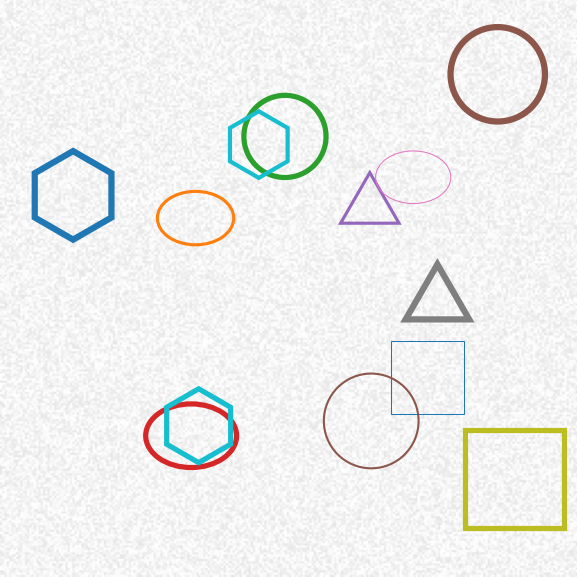[{"shape": "hexagon", "thickness": 3, "radius": 0.38, "center": [0.127, 0.661]}, {"shape": "square", "thickness": 0.5, "radius": 0.32, "center": [0.741, 0.345]}, {"shape": "oval", "thickness": 1.5, "radius": 0.33, "center": [0.339, 0.621]}, {"shape": "circle", "thickness": 2.5, "radius": 0.36, "center": [0.493, 0.763]}, {"shape": "oval", "thickness": 2.5, "radius": 0.39, "center": [0.331, 0.245]}, {"shape": "triangle", "thickness": 1.5, "radius": 0.29, "center": [0.64, 0.642]}, {"shape": "circle", "thickness": 1, "radius": 0.41, "center": [0.643, 0.27]}, {"shape": "circle", "thickness": 3, "radius": 0.41, "center": [0.862, 0.87]}, {"shape": "oval", "thickness": 0.5, "radius": 0.33, "center": [0.716, 0.692]}, {"shape": "triangle", "thickness": 3, "radius": 0.32, "center": [0.757, 0.478]}, {"shape": "square", "thickness": 2.5, "radius": 0.43, "center": [0.891, 0.169]}, {"shape": "hexagon", "thickness": 2, "radius": 0.29, "center": [0.448, 0.749]}, {"shape": "hexagon", "thickness": 2.5, "radius": 0.32, "center": [0.344, 0.262]}]